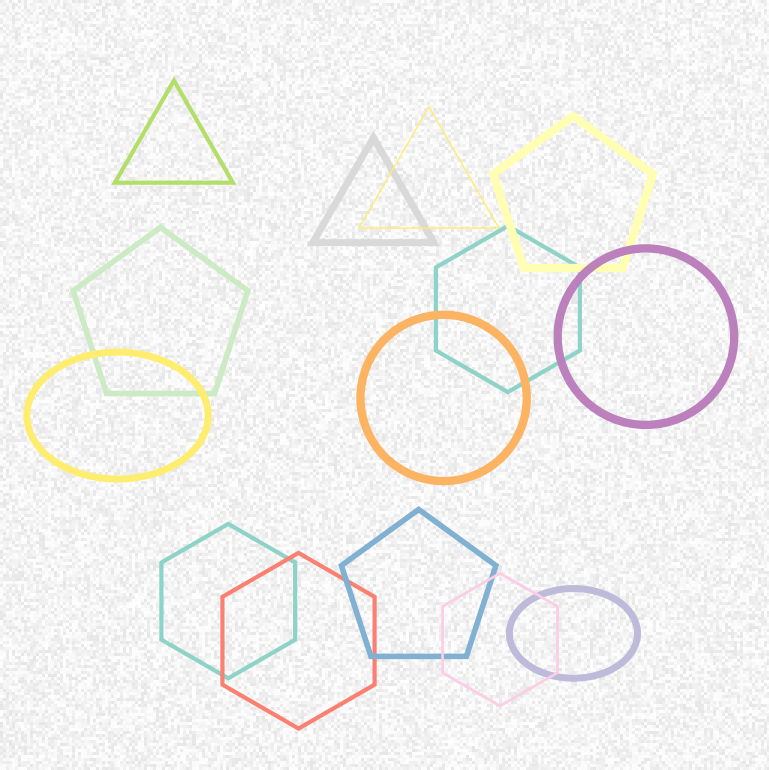[{"shape": "hexagon", "thickness": 1.5, "radius": 0.5, "center": [0.296, 0.219]}, {"shape": "hexagon", "thickness": 1.5, "radius": 0.54, "center": [0.66, 0.599]}, {"shape": "pentagon", "thickness": 3, "radius": 0.55, "center": [0.744, 0.74]}, {"shape": "oval", "thickness": 2.5, "radius": 0.42, "center": [0.745, 0.177]}, {"shape": "hexagon", "thickness": 1.5, "radius": 0.57, "center": [0.388, 0.168]}, {"shape": "pentagon", "thickness": 2, "radius": 0.53, "center": [0.544, 0.233]}, {"shape": "circle", "thickness": 3, "radius": 0.54, "center": [0.576, 0.483]}, {"shape": "triangle", "thickness": 1.5, "radius": 0.44, "center": [0.226, 0.807]}, {"shape": "hexagon", "thickness": 1, "radius": 0.43, "center": [0.649, 0.169]}, {"shape": "triangle", "thickness": 2.5, "radius": 0.45, "center": [0.485, 0.73]}, {"shape": "circle", "thickness": 3, "radius": 0.57, "center": [0.839, 0.563]}, {"shape": "pentagon", "thickness": 2, "radius": 0.6, "center": [0.208, 0.586]}, {"shape": "oval", "thickness": 2.5, "radius": 0.59, "center": [0.153, 0.46]}, {"shape": "triangle", "thickness": 0.5, "radius": 0.53, "center": [0.557, 0.756]}]